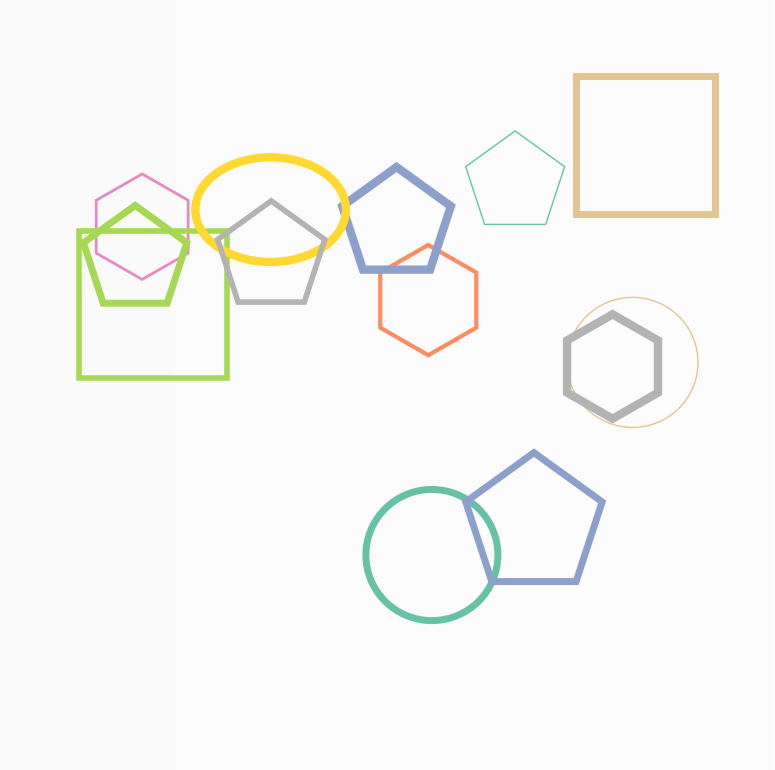[{"shape": "pentagon", "thickness": 0.5, "radius": 0.34, "center": [0.665, 0.763]}, {"shape": "circle", "thickness": 2.5, "radius": 0.43, "center": [0.557, 0.279]}, {"shape": "hexagon", "thickness": 1.5, "radius": 0.36, "center": [0.553, 0.61]}, {"shape": "pentagon", "thickness": 3, "radius": 0.37, "center": [0.512, 0.709]}, {"shape": "pentagon", "thickness": 2.5, "radius": 0.46, "center": [0.689, 0.32]}, {"shape": "hexagon", "thickness": 1, "radius": 0.34, "center": [0.183, 0.706]}, {"shape": "square", "thickness": 2, "radius": 0.48, "center": [0.197, 0.605]}, {"shape": "pentagon", "thickness": 2.5, "radius": 0.35, "center": [0.174, 0.663]}, {"shape": "oval", "thickness": 3, "radius": 0.49, "center": [0.349, 0.728]}, {"shape": "square", "thickness": 2.5, "radius": 0.45, "center": [0.832, 0.811]}, {"shape": "circle", "thickness": 0.5, "radius": 0.42, "center": [0.816, 0.529]}, {"shape": "pentagon", "thickness": 2, "radius": 0.36, "center": [0.35, 0.666]}, {"shape": "hexagon", "thickness": 3, "radius": 0.34, "center": [0.79, 0.524]}]